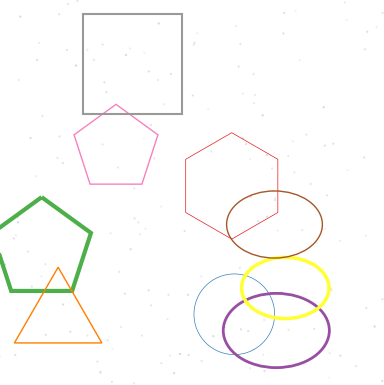[{"shape": "hexagon", "thickness": 0.5, "radius": 0.69, "center": [0.602, 0.517]}, {"shape": "circle", "thickness": 0.5, "radius": 0.52, "center": [0.609, 0.184]}, {"shape": "pentagon", "thickness": 3, "radius": 0.67, "center": [0.108, 0.353]}, {"shape": "oval", "thickness": 2, "radius": 0.69, "center": [0.718, 0.142]}, {"shape": "triangle", "thickness": 1, "radius": 0.66, "center": [0.151, 0.175]}, {"shape": "oval", "thickness": 2.5, "radius": 0.57, "center": [0.741, 0.252]}, {"shape": "oval", "thickness": 1, "radius": 0.62, "center": [0.713, 0.417]}, {"shape": "pentagon", "thickness": 1, "radius": 0.57, "center": [0.301, 0.614]}, {"shape": "square", "thickness": 1.5, "radius": 0.65, "center": [0.344, 0.834]}]